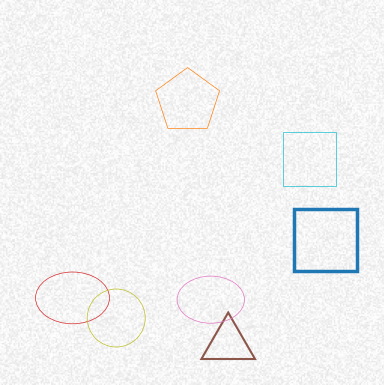[{"shape": "square", "thickness": 2.5, "radius": 0.41, "center": [0.845, 0.376]}, {"shape": "pentagon", "thickness": 0.5, "radius": 0.44, "center": [0.487, 0.737]}, {"shape": "oval", "thickness": 0.5, "radius": 0.48, "center": [0.188, 0.226]}, {"shape": "triangle", "thickness": 1.5, "radius": 0.4, "center": [0.593, 0.108]}, {"shape": "oval", "thickness": 0.5, "radius": 0.44, "center": [0.547, 0.222]}, {"shape": "circle", "thickness": 0.5, "radius": 0.38, "center": [0.302, 0.174]}, {"shape": "square", "thickness": 0.5, "radius": 0.35, "center": [0.804, 0.587]}]